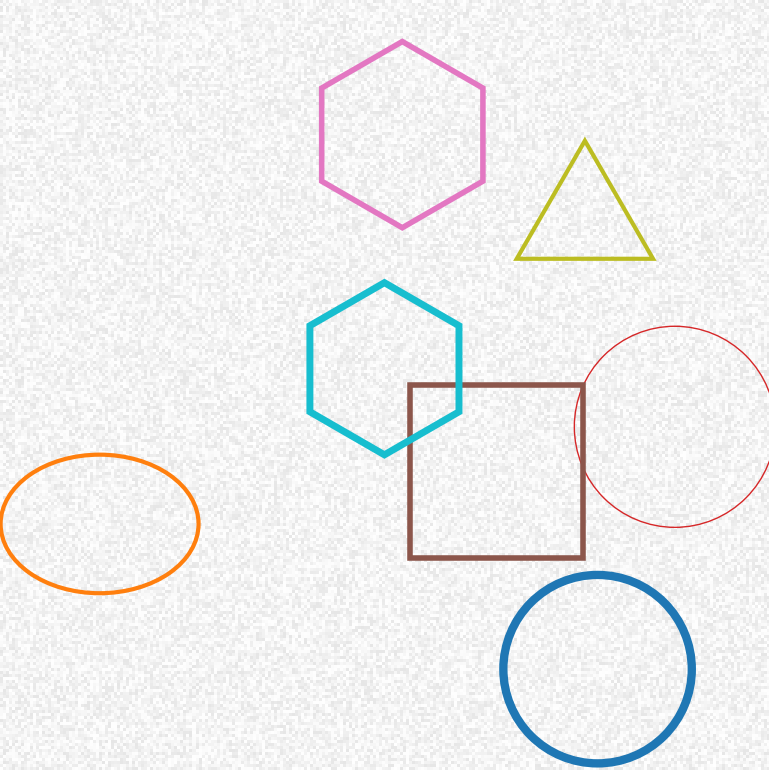[{"shape": "circle", "thickness": 3, "radius": 0.61, "center": [0.776, 0.131]}, {"shape": "oval", "thickness": 1.5, "radius": 0.64, "center": [0.129, 0.32]}, {"shape": "circle", "thickness": 0.5, "radius": 0.65, "center": [0.876, 0.446]}, {"shape": "square", "thickness": 2, "radius": 0.56, "center": [0.644, 0.387]}, {"shape": "hexagon", "thickness": 2, "radius": 0.6, "center": [0.522, 0.825]}, {"shape": "triangle", "thickness": 1.5, "radius": 0.51, "center": [0.76, 0.715]}, {"shape": "hexagon", "thickness": 2.5, "radius": 0.56, "center": [0.499, 0.521]}]